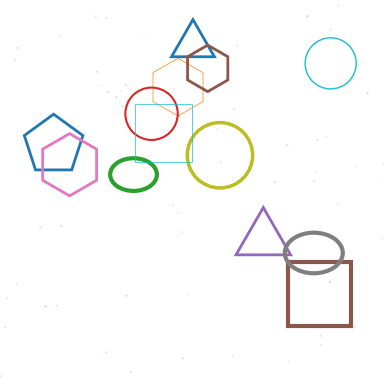[{"shape": "pentagon", "thickness": 2, "radius": 0.4, "center": [0.139, 0.623]}, {"shape": "triangle", "thickness": 2, "radius": 0.32, "center": [0.501, 0.885]}, {"shape": "hexagon", "thickness": 0.5, "radius": 0.38, "center": [0.462, 0.774]}, {"shape": "oval", "thickness": 3, "radius": 0.3, "center": [0.347, 0.547]}, {"shape": "circle", "thickness": 1.5, "radius": 0.34, "center": [0.394, 0.705]}, {"shape": "triangle", "thickness": 2, "radius": 0.41, "center": [0.684, 0.379]}, {"shape": "hexagon", "thickness": 2, "radius": 0.3, "center": [0.54, 0.822]}, {"shape": "square", "thickness": 3, "radius": 0.41, "center": [0.83, 0.236]}, {"shape": "hexagon", "thickness": 2, "radius": 0.4, "center": [0.181, 0.572]}, {"shape": "oval", "thickness": 3, "radius": 0.38, "center": [0.815, 0.343]}, {"shape": "circle", "thickness": 2.5, "radius": 0.42, "center": [0.571, 0.597]}, {"shape": "square", "thickness": 0.5, "radius": 0.37, "center": [0.425, 0.655]}, {"shape": "circle", "thickness": 1, "radius": 0.33, "center": [0.859, 0.835]}]